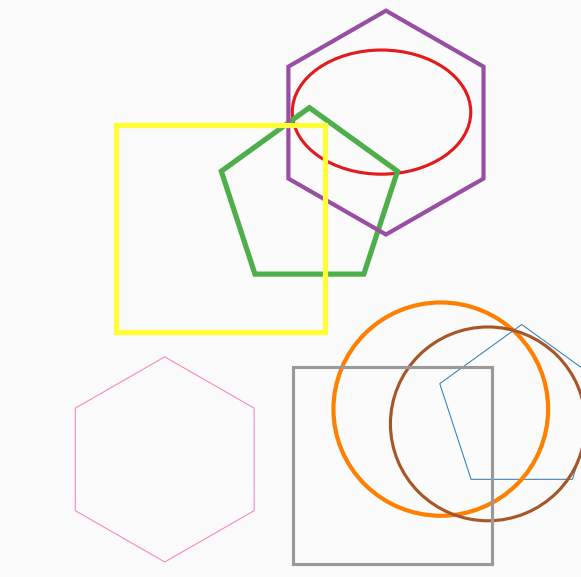[{"shape": "oval", "thickness": 1.5, "radius": 0.77, "center": [0.656, 0.805]}, {"shape": "pentagon", "thickness": 0.5, "radius": 0.74, "center": [0.898, 0.289]}, {"shape": "pentagon", "thickness": 2.5, "radius": 0.8, "center": [0.532, 0.653]}, {"shape": "hexagon", "thickness": 2, "radius": 0.97, "center": [0.664, 0.787]}, {"shape": "circle", "thickness": 2, "radius": 0.92, "center": [0.758, 0.291]}, {"shape": "square", "thickness": 2.5, "radius": 0.9, "center": [0.379, 0.604]}, {"shape": "circle", "thickness": 1.5, "radius": 0.84, "center": [0.84, 0.265]}, {"shape": "hexagon", "thickness": 0.5, "radius": 0.89, "center": [0.283, 0.204]}, {"shape": "square", "thickness": 1.5, "radius": 0.86, "center": [0.675, 0.193]}]